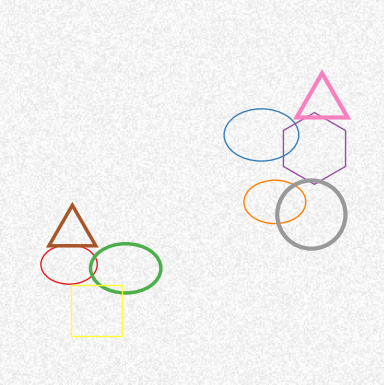[{"shape": "oval", "thickness": 1, "radius": 0.37, "center": [0.179, 0.313]}, {"shape": "oval", "thickness": 1, "radius": 0.48, "center": [0.679, 0.649]}, {"shape": "oval", "thickness": 2.5, "radius": 0.46, "center": [0.326, 0.303]}, {"shape": "hexagon", "thickness": 1, "radius": 0.47, "center": [0.817, 0.614]}, {"shape": "oval", "thickness": 1, "radius": 0.4, "center": [0.714, 0.476]}, {"shape": "square", "thickness": 1, "radius": 0.34, "center": [0.25, 0.193]}, {"shape": "triangle", "thickness": 2.5, "radius": 0.35, "center": [0.188, 0.397]}, {"shape": "triangle", "thickness": 3, "radius": 0.38, "center": [0.837, 0.733]}, {"shape": "circle", "thickness": 3, "radius": 0.44, "center": [0.809, 0.443]}]